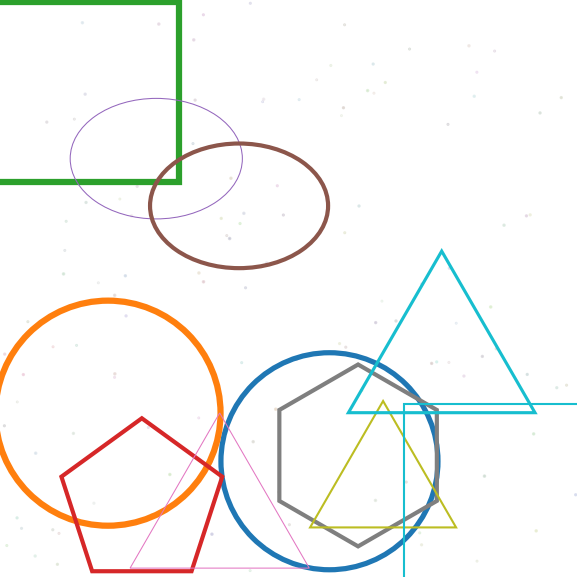[{"shape": "circle", "thickness": 2.5, "radius": 0.94, "center": [0.57, 0.2]}, {"shape": "circle", "thickness": 3, "radius": 0.97, "center": [0.187, 0.284]}, {"shape": "square", "thickness": 3, "radius": 0.78, "center": [0.153, 0.84]}, {"shape": "pentagon", "thickness": 2, "radius": 0.73, "center": [0.246, 0.128]}, {"shape": "oval", "thickness": 0.5, "radius": 0.75, "center": [0.271, 0.724]}, {"shape": "oval", "thickness": 2, "radius": 0.77, "center": [0.414, 0.643]}, {"shape": "triangle", "thickness": 0.5, "radius": 0.9, "center": [0.38, 0.105]}, {"shape": "hexagon", "thickness": 2, "radius": 0.79, "center": [0.62, 0.21]}, {"shape": "triangle", "thickness": 1, "radius": 0.73, "center": [0.663, 0.159]}, {"shape": "triangle", "thickness": 1.5, "radius": 0.93, "center": [0.765, 0.378]}, {"shape": "square", "thickness": 1, "radius": 0.79, "center": [0.858, 0.141]}]